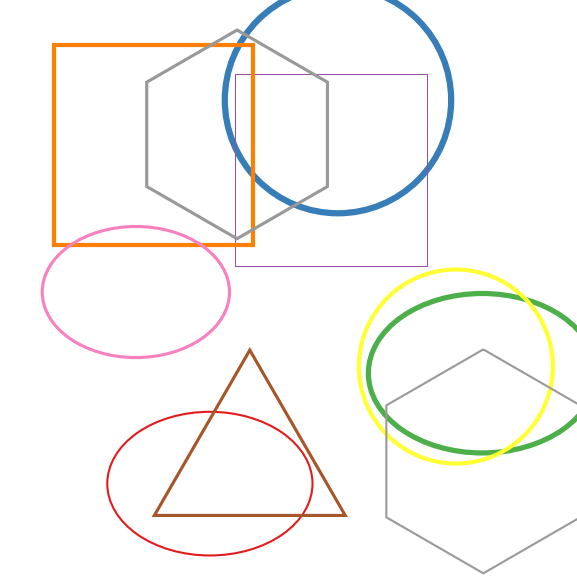[{"shape": "oval", "thickness": 1, "radius": 0.89, "center": [0.363, 0.162]}, {"shape": "circle", "thickness": 3, "radius": 0.98, "center": [0.585, 0.826]}, {"shape": "oval", "thickness": 2.5, "radius": 0.99, "center": [0.835, 0.353]}, {"shape": "square", "thickness": 0.5, "radius": 0.83, "center": [0.574, 0.704]}, {"shape": "square", "thickness": 2, "radius": 0.86, "center": [0.266, 0.748]}, {"shape": "circle", "thickness": 2, "radius": 0.84, "center": [0.789, 0.364]}, {"shape": "triangle", "thickness": 1.5, "radius": 0.95, "center": [0.433, 0.202]}, {"shape": "oval", "thickness": 1.5, "radius": 0.81, "center": [0.235, 0.493]}, {"shape": "hexagon", "thickness": 1.5, "radius": 0.9, "center": [0.411, 0.766]}, {"shape": "hexagon", "thickness": 1, "radius": 0.97, "center": [0.837, 0.2]}]